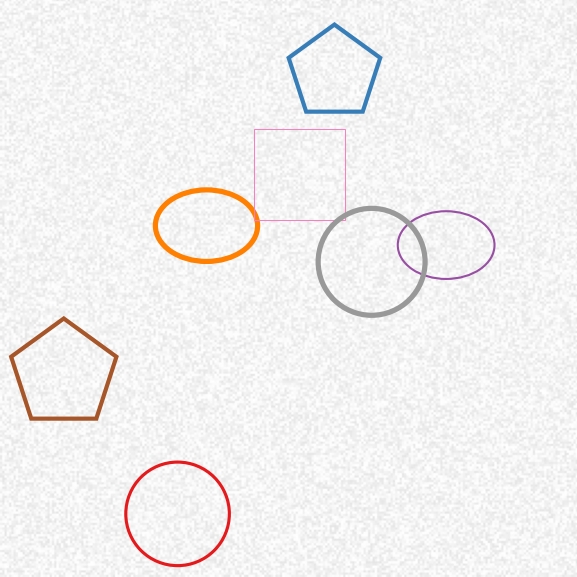[{"shape": "circle", "thickness": 1.5, "radius": 0.45, "center": [0.307, 0.109]}, {"shape": "pentagon", "thickness": 2, "radius": 0.42, "center": [0.579, 0.873]}, {"shape": "oval", "thickness": 1, "radius": 0.42, "center": [0.773, 0.575]}, {"shape": "oval", "thickness": 2.5, "radius": 0.44, "center": [0.358, 0.608]}, {"shape": "pentagon", "thickness": 2, "radius": 0.48, "center": [0.11, 0.352]}, {"shape": "square", "thickness": 0.5, "radius": 0.39, "center": [0.519, 0.698]}, {"shape": "circle", "thickness": 2.5, "radius": 0.46, "center": [0.643, 0.546]}]